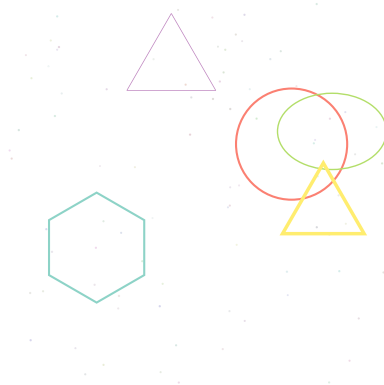[{"shape": "hexagon", "thickness": 1.5, "radius": 0.71, "center": [0.251, 0.357]}, {"shape": "circle", "thickness": 1.5, "radius": 0.72, "center": [0.757, 0.626]}, {"shape": "oval", "thickness": 1, "radius": 0.71, "center": [0.862, 0.659]}, {"shape": "triangle", "thickness": 0.5, "radius": 0.67, "center": [0.445, 0.832]}, {"shape": "triangle", "thickness": 2.5, "radius": 0.61, "center": [0.84, 0.454]}]